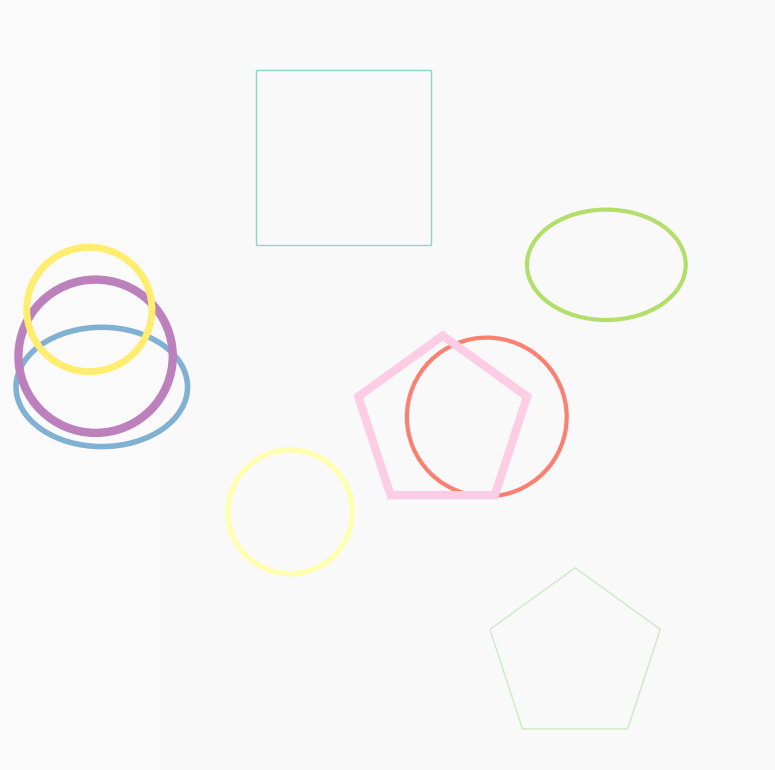[{"shape": "square", "thickness": 0.5, "radius": 0.57, "center": [0.443, 0.796]}, {"shape": "circle", "thickness": 2, "radius": 0.4, "center": [0.374, 0.335]}, {"shape": "circle", "thickness": 1.5, "radius": 0.52, "center": [0.628, 0.458]}, {"shape": "oval", "thickness": 2, "radius": 0.55, "center": [0.131, 0.498]}, {"shape": "oval", "thickness": 1.5, "radius": 0.51, "center": [0.782, 0.656]}, {"shape": "pentagon", "thickness": 3, "radius": 0.57, "center": [0.571, 0.45]}, {"shape": "circle", "thickness": 3, "radius": 0.5, "center": [0.123, 0.537]}, {"shape": "pentagon", "thickness": 0.5, "radius": 0.58, "center": [0.742, 0.147]}, {"shape": "circle", "thickness": 2.5, "radius": 0.4, "center": [0.115, 0.598]}]